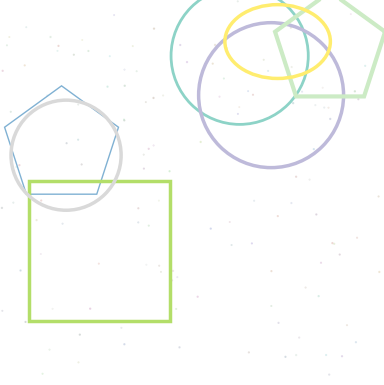[{"shape": "circle", "thickness": 2, "radius": 0.89, "center": [0.622, 0.855]}, {"shape": "circle", "thickness": 2.5, "radius": 0.94, "center": [0.704, 0.753]}, {"shape": "pentagon", "thickness": 1, "radius": 0.78, "center": [0.16, 0.621]}, {"shape": "square", "thickness": 2.5, "radius": 0.91, "center": [0.259, 0.348]}, {"shape": "circle", "thickness": 2.5, "radius": 0.71, "center": [0.172, 0.597]}, {"shape": "pentagon", "thickness": 3, "radius": 0.75, "center": [0.857, 0.871]}, {"shape": "oval", "thickness": 2.5, "radius": 0.68, "center": [0.721, 0.892]}]